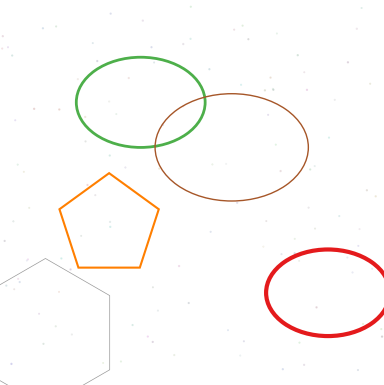[{"shape": "oval", "thickness": 3, "radius": 0.8, "center": [0.852, 0.24]}, {"shape": "oval", "thickness": 2, "radius": 0.84, "center": [0.366, 0.734]}, {"shape": "pentagon", "thickness": 1.5, "radius": 0.68, "center": [0.283, 0.415]}, {"shape": "oval", "thickness": 1, "radius": 1.0, "center": [0.602, 0.617]}, {"shape": "hexagon", "thickness": 0.5, "radius": 0.96, "center": [0.118, 0.136]}]